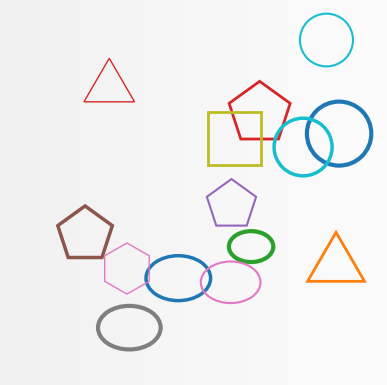[{"shape": "circle", "thickness": 3, "radius": 0.42, "center": [0.875, 0.653]}, {"shape": "oval", "thickness": 2.5, "radius": 0.42, "center": [0.46, 0.277]}, {"shape": "triangle", "thickness": 2, "radius": 0.42, "center": [0.867, 0.312]}, {"shape": "oval", "thickness": 3, "radius": 0.29, "center": [0.648, 0.359]}, {"shape": "triangle", "thickness": 1, "radius": 0.38, "center": [0.282, 0.773]}, {"shape": "pentagon", "thickness": 2, "radius": 0.41, "center": [0.67, 0.706]}, {"shape": "pentagon", "thickness": 1.5, "radius": 0.33, "center": [0.597, 0.468]}, {"shape": "pentagon", "thickness": 2.5, "radius": 0.37, "center": [0.22, 0.391]}, {"shape": "hexagon", "thickness": 1, "radius": 0.33, "center": [0.328, 0.302]}, {"shape": "oval", "thickness": 1.5, "radius": 0.39, "center": [0.595, 0.267]}, {"shape": "oval", "thickness": 3, "radius": 0.4, "center": [0.334, 0.149]}, {"shape": "square", "thickness": 2, "radius": 0.35, "center": [0.606, 0.64]}, {"shape": "circle", "thickness": 2.5, "radius": 0.37, "center": [0.782, 0.618]}, {"shape": "circle", "thickness": 1.5, "radius": 0.34, "center": [0.842, 0.896]}]